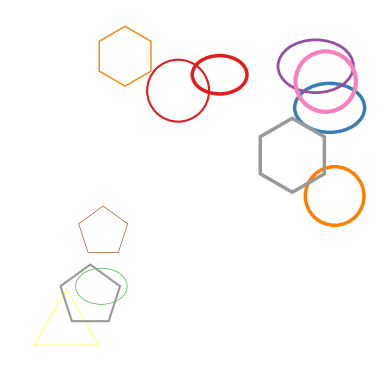[{"shape": "circle", "thickness": 1.5, "radius": 0.4, "center": [0.463, 0.765]}, {"shape": "oval", "thickness": 2.5, "radius": 0.36, "center": [0.57, 0.806]}, {"shape": "oval", "thickness": 2.5, "radius": 0.45, "center": [0.856, 0.72]}, {"shape": "oval", "thickness": 0.5, "radius": 0.33, "center": [0.263, 0.256]}, {"shape": "oval", "thickness": 2, "radius": 0.49, "center": [0.82, 0.828]}, {"shape": "hexagon", "thickness": 1, "radius": 0.39, "center": [0.325, 0.854]}, {"shape": "circle", "thickness": 2.5, "radius": 0.38, "center": [0.869, 0.491]}, {"shape": "triangle", "thickness": 0.5, "radius": 0.48, "center": [0.172, 0.152]}, {"shape": "pentagon", "thickness": 0.5, "radius": 0.33, "center": [0.268, 0.398]}, {"shape": "circle", "thickness": 3, "radius": 0.39, "center": [0.846, 0.788]}, {"shape": "hexagon", "thickness": 2.5, "radius": 0.48, "center": [0.759, 0.597]}, {"shape": "pentagon", "thickness": 1.5, "radius": 0.41, "center": [0.234, 0.232]}]